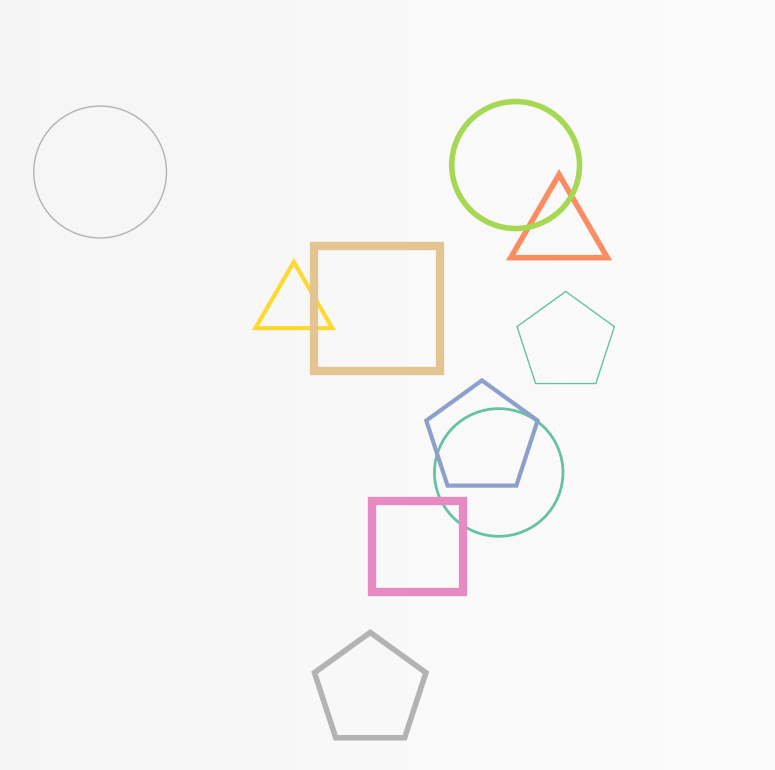[{"shape": "circle", "thickness": 1, "radius": 0.41, "center": [0.644, 0.386]}, {"shape": "pentagon", "thickness": 0.5, "radius": 0.33, "center": [0.73, 0.555]}, {"shape": "triangle", "thickness": 2, "radius": 0.36, "center": [0.721, 0.701]}, {"shape": "pentagon", "thickness": 1.5, "radius": 0.38, "center": [0.622, 0.43]}, {"shape": "square", "thickness": 3, "radius": 0.29, "center": [0.538, 0.29]}, {"shape": "circle", "thickness": 2, "radius": 0.41, "center": [0.665, 0.786]}, {"shape": "triangle", "thickness": 1.5, "radius": 0.29, "center": [0.379, 0.603]}, {"shape": "square", "thickness": 3, "radius": 0.4, "center": [0.486, 0.599]}, {"shape": "circle", "thickness": 0.5, "radius": 0.43, "center": [0.129, 0.777]}, {"shape": "pentagon", "thickness": 2, "radius": 0.38, "center": [0.478, 0.103]}]